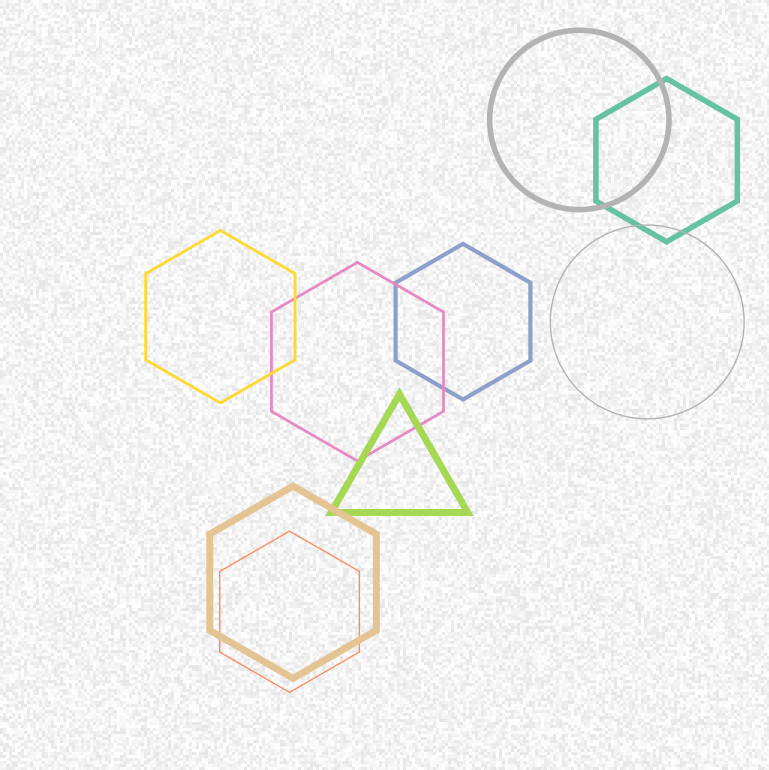[{"shape": "hexagon", "thickness": 2, "radius": 0.53, "center": [0.866, 0.792]}, {"shape": "hexagon", "thickness": 0.5, "radius": 0.52, "center": [0.376, 0.206]}, {"shape": "hexagon", "thickness": 1.5, "radius": 0.51, "center": [0.601, 0.582]}, {"shape": "hexagon", "thickness": 1, "radius": 0.64, "center": [0.464, 0.53]}, {"shape": "triangle", "thickness": 2.5, "radius": 0.51, "center": [0.519, 0.386]}, {"shape": "hexagon", "thickness": 1, "radius": 0.56, "center": [0.286, 0.589]}, {"shape": "hexagon", "thickness": 2.5, "radius": 0.62, "center": [0.381, 0.244]}, {"shape": "circle", "thickness": 0.5, "radius": 0.63, "center": [0.841, 0.582]}, {"shape": "circle", "thickness": 2, "radius": 0.58, "center": [0.752, 0.844]}]